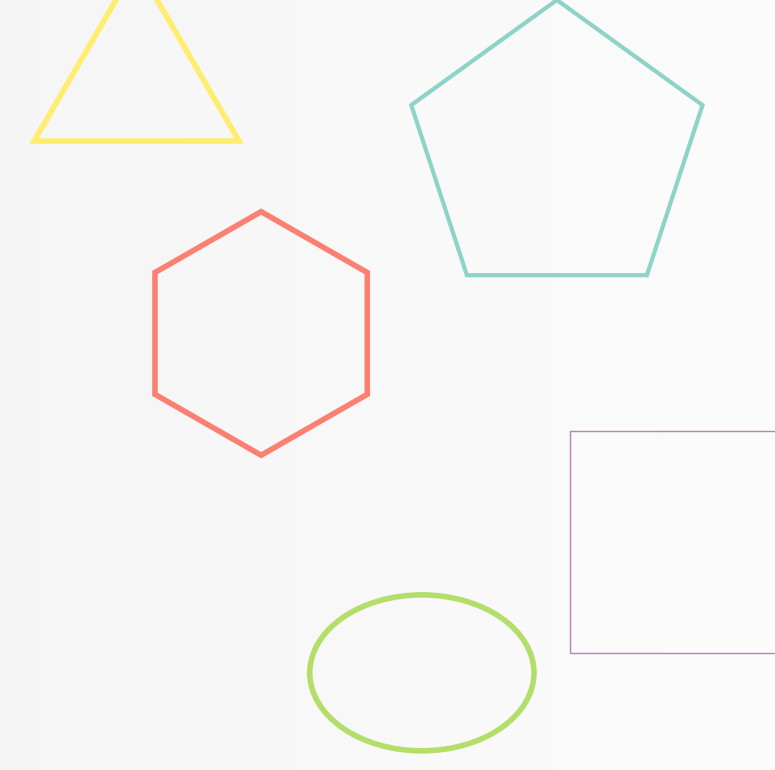[{"shape": "pentagon", "thickness": 1.5, "radius": 0.99, "center": [0.719, 0.802]}, {"shape": "hexagon", "thickness": 2, "radius": 0.79, "center": [0.337, 0.567]}, {"shape": "oval", "thickness": 2, "radius": 0.72, "center": [0.544, 0.126]}, {"shape": "square", "thickness": 0.5, "radius": 0.72, "center": [0.879, 0.296]}, {"shape": "triangle", "thickness": 2, "radius": 0.76, "center": [0.176, 0.893]}]